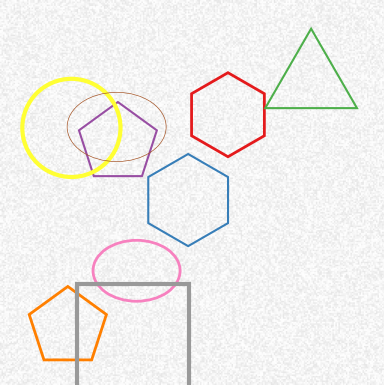[{"shape": "hexagon", "thickness": 2, "radius": 0.55, "center": [0.592, 0.702]}, {"shape": "hexagon", "thickness": 1.5, "radius": 0.6, "center": [0.489, 0.48]}, {"shape": "triangle", "thickness": 1.5, "radius": 0.69, "center": [0.808, 0.788]}, {"shape": "pentagon", "thickness": 1.5, "radius": 0.53, "center": [0.306, 0.629]}, {"shape": "pentagon", "thickness": 2, "radius": 0.53, "center": [0.176, 0.15]}, {"shape": "circle", "thickness": 3, "radius": 0.64, "center": [0.185, 0.668]}, {"shape": "oval", "thickness": 0.5, "radius": 0.64, "center": [0.303, 0.67]}, {"shape": "oval", "thickness": 2, "radius": 0.57, "center": [0.355, 0.297]}, {"shape": "square", "thickness": 3, "radius": 0.73, "center": [0.345, 0.117]}]